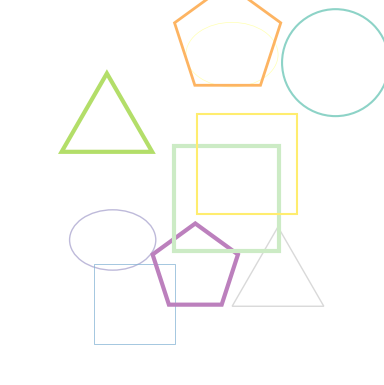[{"shape": "circle", "thickness": 1.5, "radius": 0.69, "center": [0.872, 0.837]}, {"shape": "oval", "thickness": 0.5, "radius": 0.6, "center": [0.603, 0.858]}, {"shape": "oval", "thickness": 1, "radius": 0.56, "center": [0.293, 0.377]}, {"shape": "square", "thickness": 0.5, "radius": 0.52, "center": [0.35, 0.21]}, {"shape": "pentagon", "thickness": 2, "radius": 0.73, "center": [0.591, 0.896]}, {"shape": "triangle", "thickness": 3, "radius": 0.68, "center": [0.278, 0.674]}, {"shape": "triangle", "thickness": 1, "radius": 0.69, "center": [0.722, 0.273]}, {"shape": "pentagon", "thickness": 3, "radius": 0.58, "center": [0.507, 0.303]}, {"shape": "square", "thickness": 3, "radius": 0.68, "center": [0.589, 0.484]}, {"shape": "square", "thickness": 1.5, "radius": 0.65, "center": [0.642, 0.574]}]